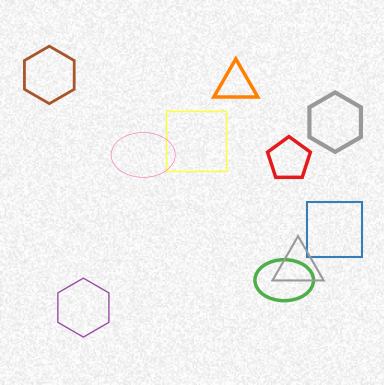[{"shape": "pentagon", "thickness": 2.5, "radius": 0.29, "center": [0.751, 0.587]}, {"shape": "square", "thickness": 1.5, "radius": 0.36, "center": [0.868, 0.404]}, {"shape": "oval", "thickness": 2.5, "radius": 0.38, "center": [0.738, 0.272]}, {"shape": "hexagon", "thickness": 1, "radius": 0.38, "center": [0.217, 0.201]}, {"shape": "triangle", "thickness": 2.5, "radius": 0.33, "center": [0.612, 0.781]}, {"shape": "square", "thickness": 1, "radius": 0.39, "center": [0.508, 0.634]}, {"shape": "hexagon", "thickness": 2, "radius": 0.37, "center": [0.128, 0.805]}, {"shape": "oval", "thickness": 0.5, "radius": 0.42, "center": [0.372, 0.598]}, {"shape": "hexagon", "thickness": 3, "radius": 0.39, "center": [0.871, 0.683]}, {"shape": "triangle", "thickness": 1.5, "radius": 0.38, "center": [0.774, 0.31]}]